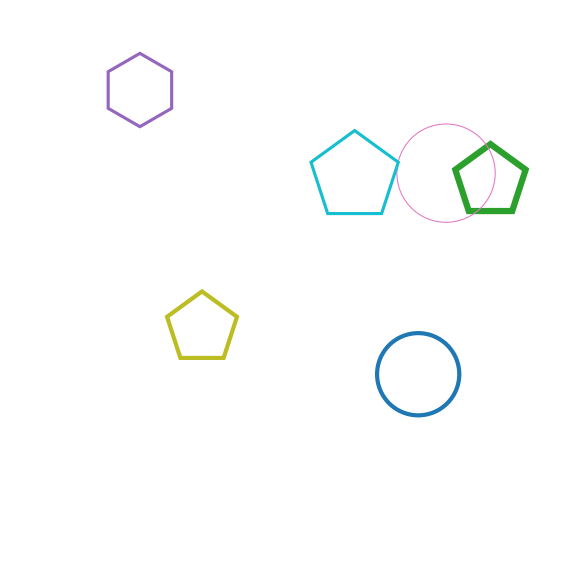[{"shape": "circle", "thickness": 2, "radius": 0.36, "center": [0.724, 0.351]}, {"shape": "pentagon", "thickness": 3, "radius": 0.32, "center": [0.849, 0.686]}, {"shape": "hexagon", "thickness": 1.5, "radius": 0.32, "center": [0.242, 0.843]}, {"shape": "circle", "thickness": 0.5, "radius": 0.43, "center": [0.772, 0.699]}, {"shape": "pentagon", "thickness": 2, "radius": 0.32, "center": [0.35, 0.431]}, {"shape": "pentagon", "thickness": 1.5, "radius": 0.4, "center": [0.614, 0.694]}]